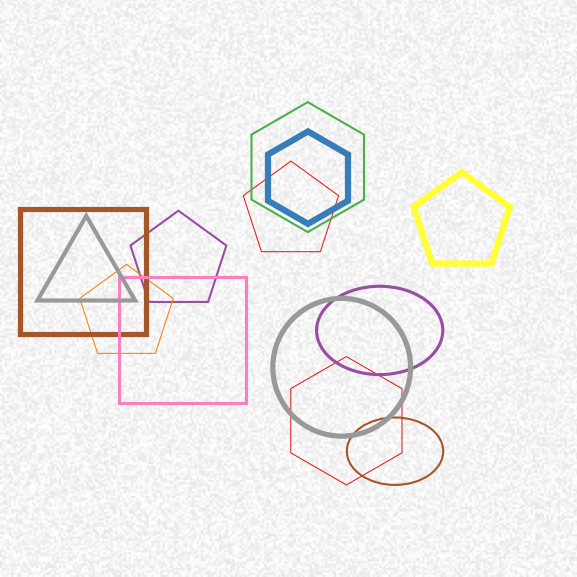[{"shape": "pentagon", "thickness": 0.5, "radius": 0.43, "center": [0.504, 0.633]}, {"shape": "hexagon", "thickness": 0.5, "radius": 0.56, "center": [0.6, 0.271]}, {"shape": "hexagon", "thickness": 3, "radius": 0.4, "center": [0.533, 0.692]}, {"shape": "hexagon", "thickness": 1, "radius": 0.56, "center": [0.533, 0.71]}, {"shape": "pentagon", "thickness": 1, "radius": 0.44, "center": [0.309, 0.547]}, {"shape": "oval", "thickness": 1.5, "radius": 0.55, "center": [0.657, 0.427]}, {"shape": "pentagon", "thickness": 0.5, "radius": 0.43, "center": [0.219, 0.456]}, {"shape": "pentagon", "thickness": 3, "radius": 0.44, "center": [0.8, 0.614]}, {"shape": "oval", "thickness": 1, "radius": 0.42, "center": [0.684, 0.218]}, {"shape": "square", "thickness": 2.5, "radius": 0.54, "center": [0.144, 0.529]}, {"shape": "square", "thickness": 1.5, "radius": 0.55, "center": [0.316, 0.41]}, {"shape": "circle", "thickness": 2.5, "radius": 0.6, "center": [0.592, 0.363]}, {"shape": "triangle", "thickness": 2, "radius": 0.49, "center": [0.149, 0.528]}]